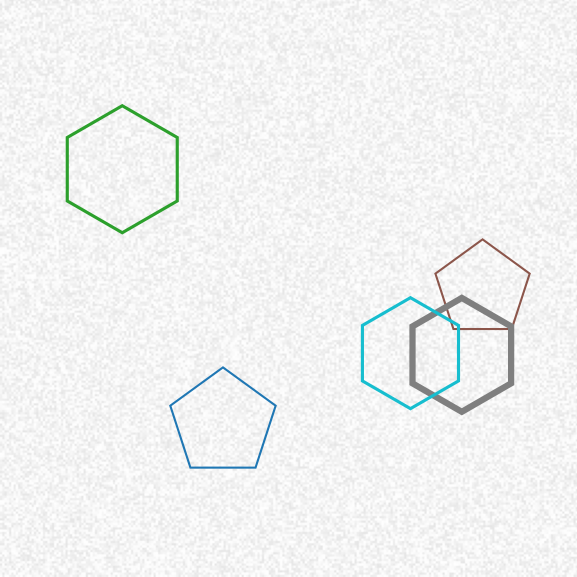[{"shape": "pentagon", "thickness": 1, "radius": 0.48, "center": [0.386, 0.267]}, {"shape": "hexagon", "thickness": 1.5, "radius": 0.55, "center": [0.212, 0.706]}, {"shape": "pentagon", "thickness": 1, "radius": 0.43, "center": [0.836, 0.499]}, {"shape": "hexagon", "thickness": 3, "radius": 0.49, "center": [0.8, 0.385]}, {"shape": "hexagon", "thickness": 1.5, "radius": 0.48, "center": [0.711, 0.388]}]